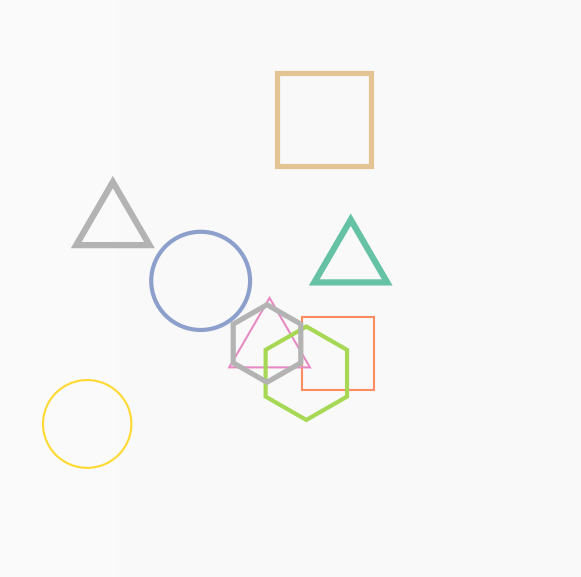[{"shape": "triangle", "thickness": 3, "radius": 0.36, "center": [0.603, 0.546]}, {"shape": "square", "thickness": 1, "radius": 0.31, "center": [0.581, 0.387]}, {"shape": "circle", "thickness": 2, "radius": 0.43, "center": [0.345, 0.513]}, {"shape": "triangle", "thickness": 1, "radius": 0.4, "center": [0.464, 0.403]}, {"shape": "hexagon", "thickness": 2, "radius": 0.4, "center": [0.527, 0.353]}, {"shape": "circle", "thickness": 1, "radius": 0.38, "center": [0.15, 0.265]}, {"shape": "square", "thickness": 2.5, "radius": 0.4, "center": [0.558, 0.793]}, {"shape": "triangle", "thickness": 3, "radius": 0.36, "center": [0.194, 0.611]}, {"shape": "hexagon", "thickness": 2.5, "radius": 0.34, "center": [0.459, 0.404]}]